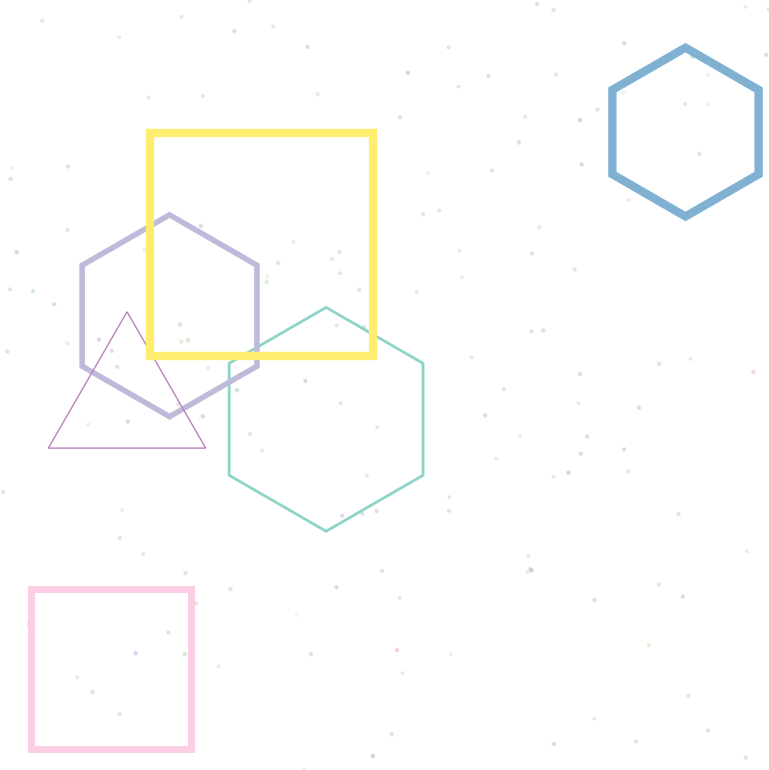[{"shape": "hexagon", "thickness": 1, "radius": 0.73, "center": [0.424, 0.455]}, {"shape": "hexagon", "thickness": 2, "radius": 0.66, "center": [0.22, 0.59]}, {"shape": "hexagon", "thickness": 3, "radius": 0.55, "center": [0.89, 0.828]}, {"shape": "square", "thickness": 2.5, "radius": 0.52, "center": [0.144, 0.131]}, {"shape": "triangle", "thickness": 0.5, "radius": 0.59, "center": [0.165, 0.477]}, {"shape": "square", "thickness": 3, "radius": 0.73, "center": [0.34, 0.682]}]